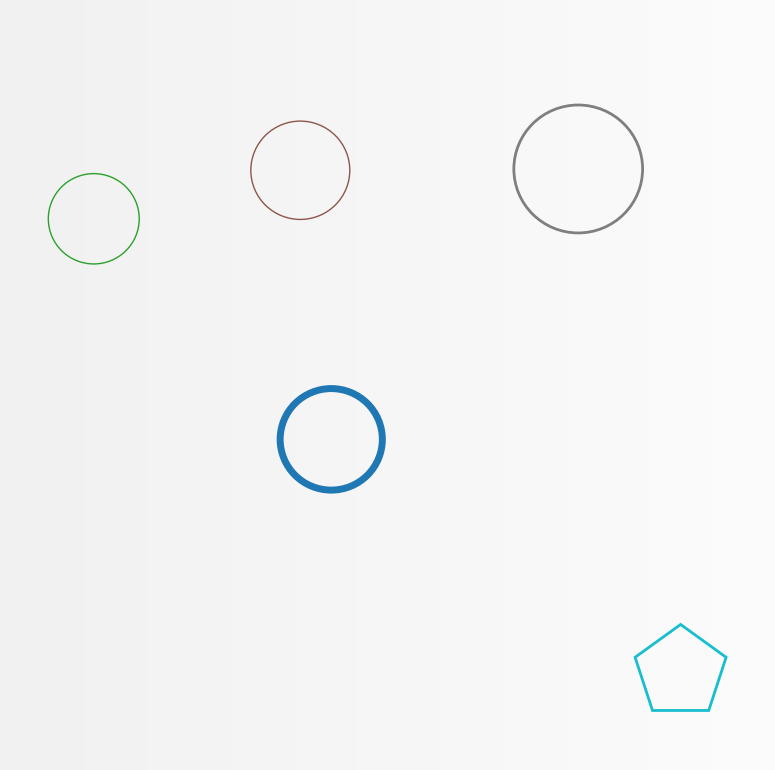[{"shape": "circle", "thickness": 2.5, "radius": 0.33, "center": [0.427, 0.429]}, {"shape": "circle", "thickness": 0.5, "radius": 0.29, "center": [0.121, 0.716]}, {"shape": "circle", "thickness": 0.5, "radius": 0.32, "center": [0.387, 0.779]}, {"shape": "circle", "thickness": 1, "radius": 0.42, "center": [0.746, 0.781]}, {"shape": "pentagon", "thickness": 1, "radius": 0.31, "center": [0.878, 0.127]}]